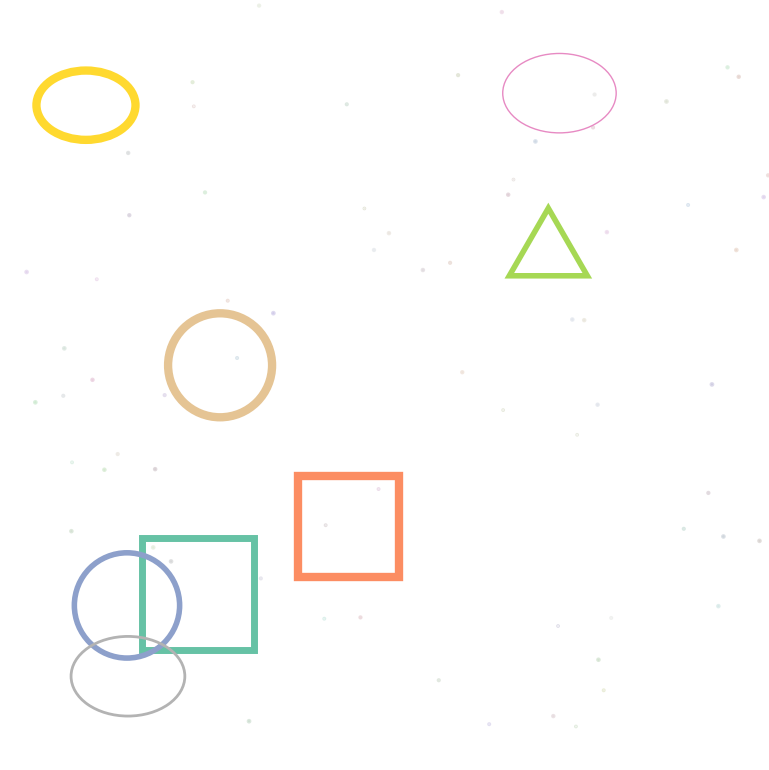[{"shape": "square", "thickness": 2.5, "radius": 0.36, "center": [0.257, 0.229]}, {"shape": "square", "thickness": 3, "radius": 0.33, "center": [0.453, 0.317]}, {"shape": "circle", "thickness": 2, "radius": 0.34, "center": [0.165, 0.214]}, {"shape": "oval", "thickness": 0.5, "radius": 0.37, "center": [0.727, 0.879]}, {"shape": "triangle", "thickness": 2, "radius": 0.29, "center": [0.712, 0.671]}, {"shape": "oval", "thickness": 3, "radius": 0.32, "center": [0.112, 0.863]}, {"shape": "circle", "thickness": 3, "radius": 0.34, "center": [0.286, 0.526]}, {"shape": "oval", "thickness": 1, "radius": 0.37, "center": [0.166, 0.122]}]